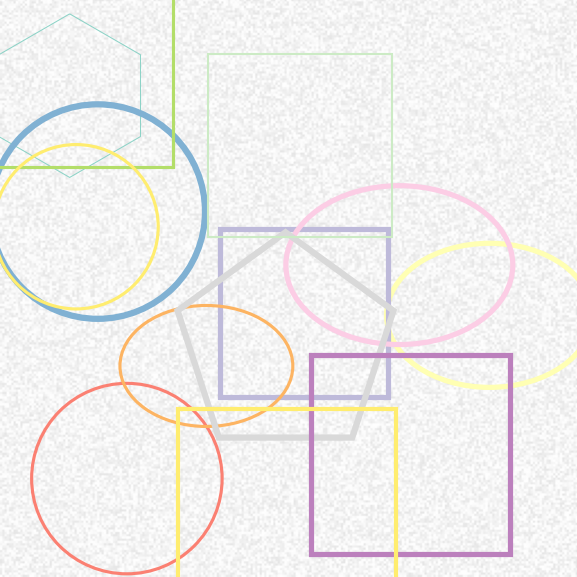[{"shape": "hexagon", "thickness": 0.5, "radius": 0.71, "center": [0.121, 0.833]}, {"shape": "oval", "thickness": 2.5, "radius": 0.89, "center": [0.848, 0.453]}, {"shape": "square", "thickness": 2.5, "radius": 0.73, "center": [0.526, 0.457]}, {"shape": "circle", "thickness": 1.5, "radius": 0.82, "center": [0.22, 0.17]}, {"shape": "circle", "thickness": 3, "radius": 0.93, "center": [0.169, 0.633]}, {"shape": "oval", "thickness": 1.5, "radius": 0.75, "center": [0.357, 0.365]}, {"shape": "square", "thickness": 1.5, "radius": 0.87, "center": [0.125, 0.885]}, {"shape": "oval", "thickness": 2.5, "radius": 0.98, "center": [0.691, 0.54]}, {"shape": "pentagon", "thickness": 3, "radius": 0.98, "center": [0.494, 0.4]}, {"shape": "square", "thickness": 2.5, "radius": 0.86, "center": [0.71, 0.213]}, {"shape": "square", "thickness": 1, "radius": 0.8, "center": [0.519, 0.747]}, {"shape": "square", "thickness": 2, "radius": 0.94, "center": [0.497, 0.101]}, {"shape": "circle", "thickness": 1.5, "radius": 0.71, "center": [0.132, 0.607]}]